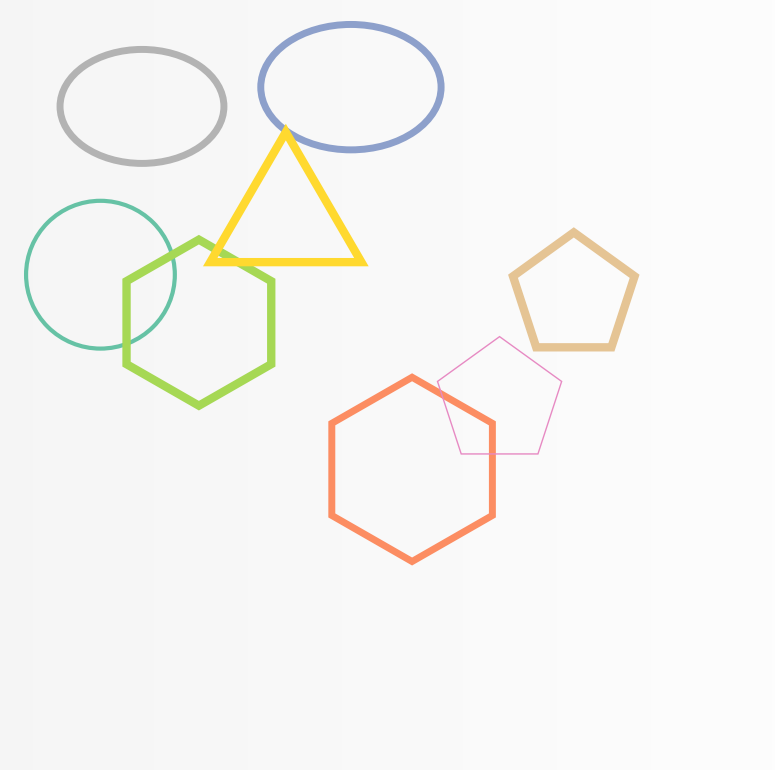[{"shape": "circle", "thickness": 1.5, "radius": 0.48, "center": [0.13, 0.643]}, {"shape": "hexagon", "thickness": 2.5, "radius": 0.6, "center": [0.532, 0.39]}, {"shape": "oval", "thickness": 2.5, "radius": 0.58, "center": [0.453, 0.887]}, {"shape": "pentagon", "thickness": 0.5, "radius": 0.42, "center": [0.645, 0.479]}, {"shape": "hexagon", "thickness": 3, "radius": 0.54, "center": [0.257, 0.581]}, {"shape": "triangle", "thickness": 3, "radius": 0.56, "center": [0.369, 0.716]}, {"shape": "pentagon", "thickness": 3, "radius": 0.41, "center": [0.74, 0.616]}, {"shape": "oval", "thickness": 2.5, "radius": 0.53, "center": [0.183, 0.862]}]